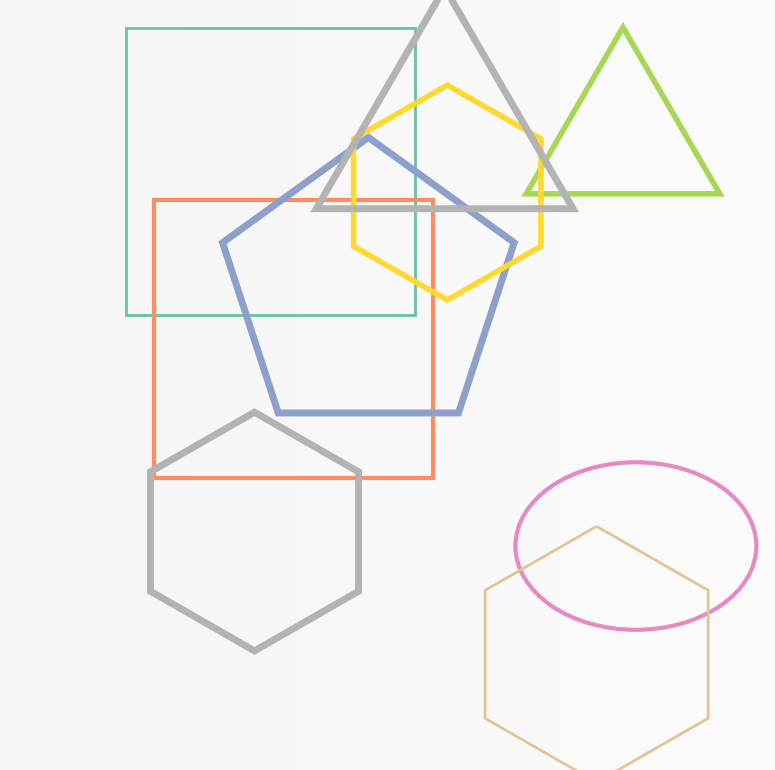[{"shape": "square", "thickness": 1, "radius": 0.93, "center": [0.349, 0.777]}, {"shape": "square", "thickness": 1.5, "radius": 0.9, "center": [0.379, 0.56]}, {"shape": "pentagon", "thickness": 2.5, "radius": 0.99, "center": [0.475, 0.624]}, {"shape": "oval", "thickness": 1.5, "radius": 0.78, "center": [0.82, 0.291]}, {"shape": "triangle", "thickness": 2, "radius": 0.72, "center": [0.804, 0.82]}, {"shape": "hexagon", "thickness": 2, "radius": 0.7, "center": [0.577, 0.75]}, {"shape": "hexagon", "thickness": 1, "radius": 0.83, "center": [0.77, 0.15]}, {"shape": "hexagon", "thickness": 2.5, "radius": 0.78, "center": [0.328, 0.31]}, {"shape": "triangle", "thickness": 2.5, "radius": 0.96, "center": [0.574, 0.825]}]